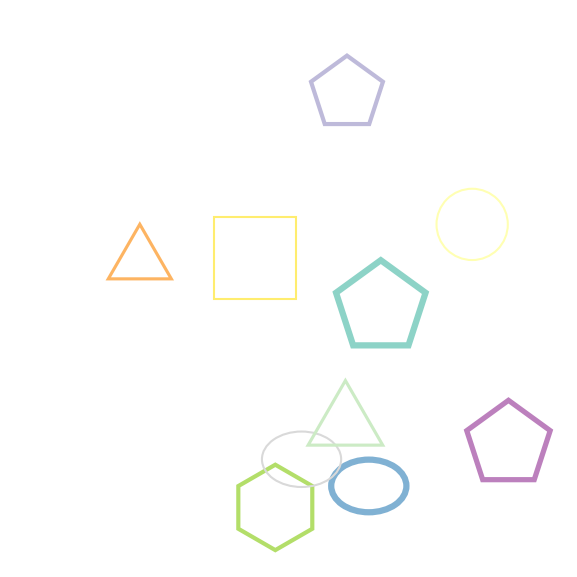[{"shape": "pentagon", "thickness": 3, "radius": 0.41, "center": [0.659, 0.467]}, {"shape": "circle", "thickness": 1, "radius": 0.31, "center": [0.818, 0.611]}, {"shape": "pentagon", "thickness": 2, "radius": 0.33, "center": [0.601, 0.837]}, {"shape": "oval", "thickness": 3, "radius": 0.33, "center": [0.639, 0.158]}, {"shape": "triangle", "thickness": 1.5, "radius": 0.32, "center": [0.242, 0.548]}, {"shape": "hexagon", "thickness": 2, "radius": 0.37, "center": [0.477, 0.12]}, {"shape": "oval", "thickness": 1, "radius": 0.34, "center": [0.522, 0.204]}, {"shape": "pentagon", "thickness": 2.5, "radius": 0.38, "center": [0.88, 0.23]}, {"shape": "triangle", "thickness": 1.5, "radius": 0.37, "center": [0.598, 0.266]}, {"shape": "square", "thickness": 1, "radius": 0.36, "center": [0.441, 0.552]}]